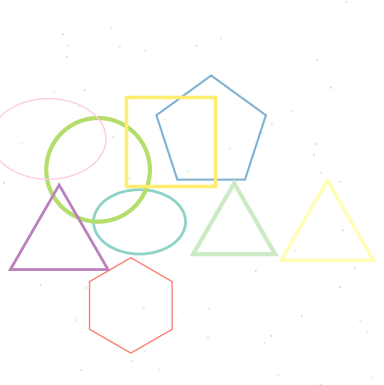[{"shape": "oval", "thickness": 2, "radius": 0.6, "center": [0.362, 0.424]}, {"shape": "triangle", "thickness": 2.5, "radius": 0.69, "center": [0.85, 0.393]}, {"shape": "hexagon", "thickness": 1, "radius": 0.62, "center": [0.34, 0.207]}, {"shape": "pentagon", "thickness": 1.5, "radius": 0.75, "center": [0.548, 0.654]}, {"shape": "circle", "thickness": 3, "radius": 0.67, "center": [0.255, 0.559]}, {"shape": "oval", "thickness": 1, "radius": 0.75, "center": [0.126, 0.639]}, {"shape": "triangle", "thickness": 2, "radius": 0.73, "center": [0.154, 0.373]}, {"shape": "triangle", "thickness": 3, "radius": 0.61, "center": [0.608, 0.401]}, {"shape": "square", "thickness": 2.5, "radius": 0.58, "center": [0.442, 0.632]}]